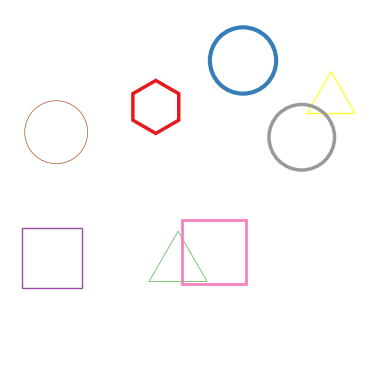[{"shape": "hexagon", "thickness": 2.5, "radius": 0.34, "center": [0.405, 0.722]}, {"shape": "circle", "thickness": 3, "radius": 0.43, "center": [0.631, 0.843]}, {"shape": "triangle", "thickness": 0.5, "radius": 0.43, "center": [0.463, 0.313]}, {"shape": "square", "thickness": 1, "radius": 0.39, "center": [0.135, 0.329]}, {"shape": "triangle", "thickness": 1, "radius": 0.36, "center": [0.86, 0.741]}, {"shape": "circle", "thickness": 0.5, "radius": 0.41, "center": [0.146, 0.657]}, {"shape": "square", "thickness": 2, "radius": 0.42, "center": [0.555, 0.346]}, {"shape": "circle", "thickness": 2.5, "radius": 0.43, "center": [0.784, 0.644]}]